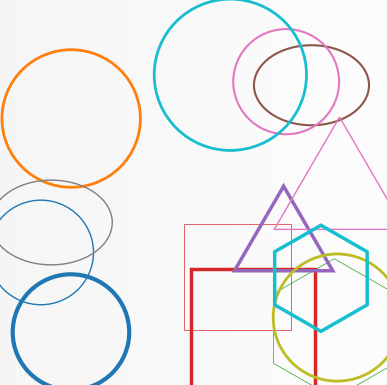[{"shape": "circle", "thickness": 3, "radius": 0.75, "center": [0.183, 0.137]}, {"shape": "circle", "thickness": 1, "radius": 0.68, "center": [0.105, 0.344]}, {"shape": "circle", "thickness": 2, "radius": 0.89, "center": [0.184, 0.692]}, {"shape": "hexagon", "thickness": 0.5, "radius": 0.91, "center": [0.863, 0.147]}, {"shape": "square", "thickness": 2.5, "radius": 0.8, "center": [0.654, 0.141]}, {"shape": "square", "thickness": 0.5, "radius": 0.69, "center": [0.613, 0.28]}, {"shape": "triangle", "thickness": 2.5, "radius": 0.73, "center": [0.732, 0.37]}, {"shape": "oval", "thickness": 1.5, "radius": 0.74, "center": [0.804, 0.779]}, {"shape": "triangle", "thickness": 1, "radius": 0.97, "center": [0.876, 0.501]}, {"shape": "circle", "thickness": 1.5, "radius": 0.68, "center": [0.739, 0.788]}, {"shape": "oval", "thickness": 1, "radius": 0.79, "center": [0.132, 0.422]}, {"shape": "circle", "thickness": 2, "radius": 0.83, "center": [0.87, 0.175]}, {"shape": "circle", "thickness": 2, "radius": 0.98, "center": [0.594, 0.806]}, {"shape": "hexagon", "thickness": 2.5, "radius": 0.69, "center": [0.828, 0.277]}]